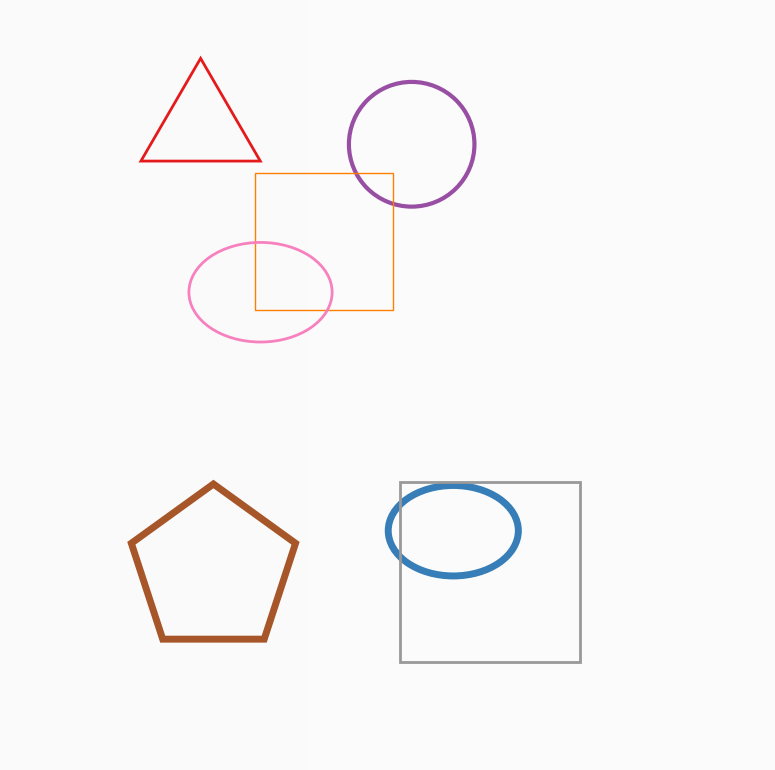[{"shape": "triangle", "thickness": 1, "radius": 0.44, "center": [0.259, 0.835]}, {"shape": "oval", "thickness": 2.5, "radius": 0.42, "center": [0.585, 0.311]}, {"shape": "circle", "thickness": 1.5, "radius": 0.4, "center": [0.531, 0.813]}, {"shape": "square", "thickness": 0.5, "radius": 0.44, "center": [0.418, 0.687]}, {"shape": "pentagon", "thickness": 2.5, "radius": 0.56, "center": [0.275, 0.26]}, {"shape": "oval", "thickness": 1, "radius": 0.46, "center": [0.336, 0.62]}, {"shape": "square", "thickness": 1, "radius": 0.58, "center": [0.633, 0.257]}]